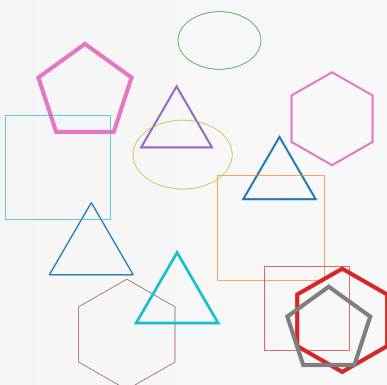[{"shape": "triangle", "thickness": 1, "radius": 0.62, "center": [0.236, 0.349]}, {"shape": "triangle", "thickness": 1.5, "radius": 0.54, "center": [0.721, 0.537]}, {"shape": "square", "thickness": 0.5, "radius": 0.68, "center": [0.698, 0.409]}, {"shape": "oval", "thickness": 0.5, "radius": 0.53, "center": [0.566, 0.895]}, {"shape": "square", "thickness": 0.5, "radius": 0.55, "center": [0.791, 0.199]}, {"shape": "hexagon", "thickness": 3, "radius": 0.67, "center": [0.883, 0.168]}, {"shape": "triangle", "thickness": 1.5, "radius": 0.53, "center": [0.456, 0.67]}, {"shape": "hexagon", "thickness": 0.5, "radius": 0.72, "center": [0.327, 0.131]}, {"shape": "pentagon", "thickness": 3, "radius": 0.63, "center": [0.219, 0.76]}, {"shape": "hexagon", "thickness": 1.5, "radius": 0.6, "center": [0.857, 0.692]}, {"shape": "pentagon", "thickness": 3, "radius": 0.56, "center": [0.848, 0.143]}, {"shape": "oval", "thickness": 0.5, "radius": 0.64, "center": [0.471, 0.598]}, {"shape": "square", "thickness": 0.5, "radius": 0.68, "center": [0.148, 0.567]}, {"shape": "triangle", "thickness": 2, "radius": 0.61, "center": [0.457, 0.222]}]